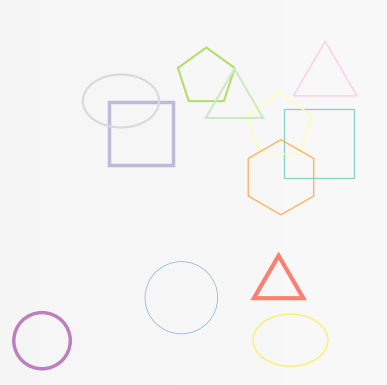[{"shape": "square", "thickness": 1, "radius": 0.45, "center": [0.823, 0.627]}, {"shape": "pentagon", "thickness": 1, "radius": 0.44, "center": [0.721, 0.672]}, {"shape": "square", "thickness": 2.5, "radius": 0.41, "center": [0.364, 0.654]}, {"shape": "triangle", "thickness": 3, "radius": 0.37, "center": [0.719, 0.262]}, {"shape": "circle", "thickness": 0.5, "radius": 0.47, "center": [0.468, 0.227]}, {"shape": "hexagon", "thickness": 1, "radius": 0.49, "center": [0.725, 0.54]}, {"shape": "pentagon", "thickness": 1.5, "radius": 0.39, "center": [0.532, 0.8]}, {"shape": "triangle", "thickness": 1, "radius": 0.47, "center": [0.839, 0.798]}, {"shape": "oval", "thickness": 1.5, "radius": 0.49, "center": [0.312, 0.738]}, {"shape": "circle", "thickness": 2.5, "radius": 0.36, "center": [0.108, 0.115]}, {"shape": "triangle", "thickness": 1.5, "radius": 0.43, "center": [0.605, 0.736]}, {"shape": "oval", "thickness": 1, "radius": 0.48, "center": [0.75, 0.116]}]